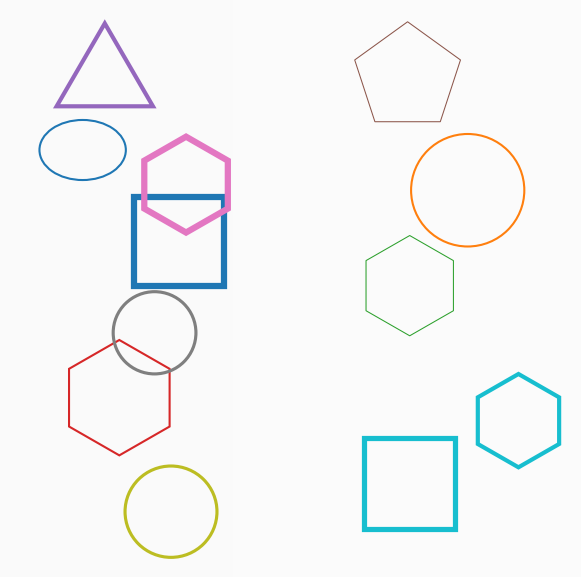[{"shape": "oval", "thickness": 1, "radius": 0.37, "center": [0.142, 0.739]}, {"shape": "square", "thickness": 3, "radius": 0.39, "center": [0.309, 0.581]}, {"shape": "circle", "thickness": 1, "radius": 0.49, "center": [0.805, 0.67]}, {"shape": "hexagon", "thickness": 0.5, "radius": 0.43, "center": [0.705, 0.504]}, {"shape": "hexagon", "thickness": 1, "radius": 0.5, "center": [0.205, 0.311]}, {"shape": "triangle", "thickness": 2, "radius": 0.48, "center": [0.18, 0.863]}, {"shape": "pentagon", "thickness": 0.5, "radius": 0.48, "center": [0.701, 0.866]}, {"shape": "hexagon", "thickness": 3, "radius": 0.41, "center": [0.32, 0.679]}, {"shape": "circle", "thickness": 1.5, "radius": 0.36, "center": [0.266, 0.423]}, {"shape": "circle", "thickness": 1.5, "radius": 0.4, "center": [0.294, 0.113]}, {"shape": "square", "thickness": 2.5, "radius": 0.39, "center": [0.705, 0.161]}, {"shape": "hexagon", "thickness": 2, "radius": 0.4, "center": [0.892, 0.271]}]